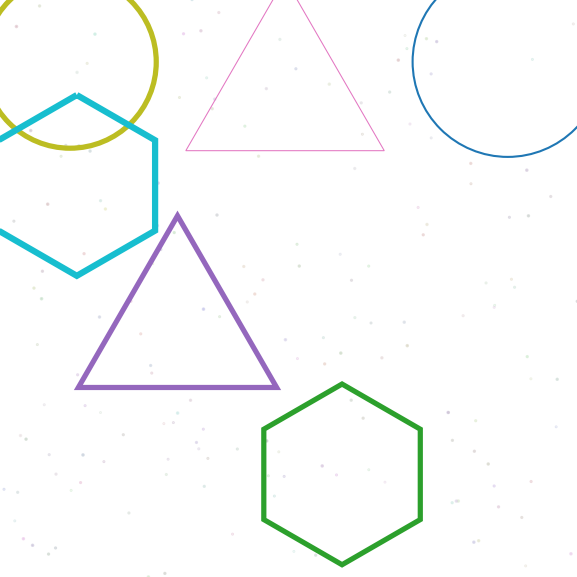[{"shape": "circle", "thickness": 1, "radius": 0.82, "center": [0.879, 0.892]}, {"shape": "hexagon", "thickness": 2.5, "radius": 0.78, "center": [0.592, 0.178]}, {"shape": "triangle", "thickness": 2.5, "radius": 0.99, "center": [0.307, 0.427]}, {"shape": "triangle", "thickness": 0.5, "radius": 0.99, "center": [0.494, 0.837]}, {"shape": "circle", "thickness": 2.5, "radius": 0.75, "center": [0.121, 0.892]}, {"shape": "hexagon", "thickness": 3, "radius": 0.78, "center": [0.133, 0.678]}]